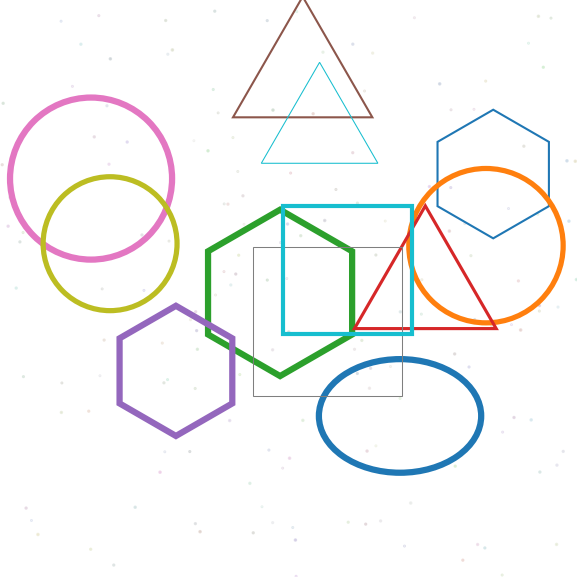[{"shape": "oval", "thickness": 3, "radius": 0.7, "center": [0.693, 0.279]}, {"shape": "hexagon", "thickness": 1, "radius": 0.56, "center": [0.854, 0.698]}, {"shape": "circle", "thickness": 2.5, "radius": 0.67, "center": [0.842, 0.574]}, {"shape": "hexagon", "thickness": 3, "radius": 0.72, "center": [0.485, 0.492]}, {"shape": "triangle", "thickness": 1.5, "radius": 0.71, "center": [0.736, 0.501]}, {"shape": "hexagon", "thickness": 3, "radius": 0.56, "center": [0.305, 0.357]}, {"shape": "triangle", "thickness": 1, "radius": 0.7, "center": [0.524, 0.866]}, {"shape": "circle", "thickness": 3, "radius": 0.7, "center": [0.158, 0.69]}, {"shape": "square", "thickness": 0.5, "radius": 0.65, "center": [0.568, 0.443]}, {"shape": "circle", "thickness": 2.5, "radius": 0.58, "center": [0.191, 0.577]}, {"shape": "triangle", "thickness": 0.5, "radius": 0.58, "center": [0.553, 0.775]}, {"shape": "square", "thickness": 2, "radius": 0.56, "center": [0.602, 0.531]}]